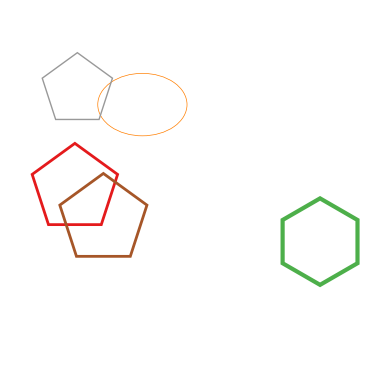[{"shape": "pentagon", "thickness": 2, "radius": 0.58, "center": [0.195, 0.511]}, {"shape": "hexagon", "thickness": 3, "radius": 0.56, "center": [0.831, 0.372]}, {"shape": "oval", "thickness": 0.5, "radius": 0.58, "center": [0.37, 0.728]}, {"shape": "pentagon", "thickness": 2, "radius": 0.59, "center": [0.269, 0.43]}, {"shape": "pentagon", "thickness": 1, "radius": 0.48, "center": [0.201, 0.767]}]